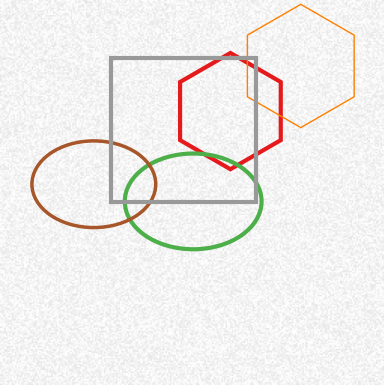[{"shape": "hexagon", "thickness": 3, "radius": 0.75, "center": [0.598, 0.711]}, {"shape": "oval", "thickness": 3, "radius": 0.89, "center": [0.502, 0.477]}, {"shape": "hexagon", "thickness": 1, "radius": 0.8, "center": [0.781, 0.829]}, {"shape": "oval", "thickness": 2.5, "radius": 0.8, "center": [0.244, 0.521]}, {"shape": "square", "thickness": 3, "radius": 0.94, "center": [0.477, 0.663]}]